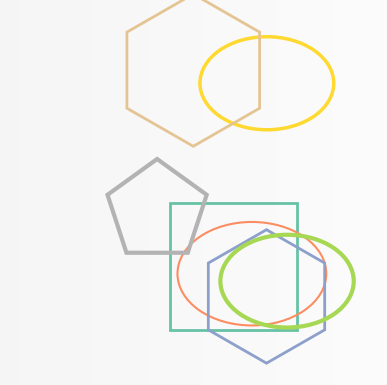[{"shape": "square", "thickness": 2, "radius": 0.82, "center": [0.603, 0.308]}, {"shape": "oval", "thickness": 1.5, "radius": 0.96, "center": [0.65, 0.289]}, {"shape": "hexagon", "thickness": 2, "radius": 0.87, "center": [0.688, 0.23]}, {"shape": "oval", "thickness": 3, "radius": 0.86, "center": [0.741, 0.27]}, {"shape": "oval", "thickness": 2.5, "radius": 0.86, "center": [0.689, 0.784]}, {"shape": "hexagon", "thickness": 2, "radius": 0.99, "center": [0.499, 0.818]}, {"shape": "pentagon", "thickness": 3, "radius": 0.67, "center": [0.405, 0.452]}]